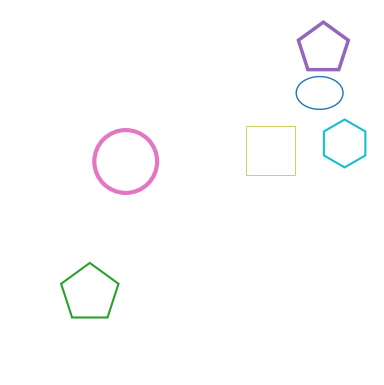[{"shape": "oval", "thickness": 1, "radius": 0.3, "center": [0.83, 0.759]}, {"shape": "pentagon", "thickness": 1.5, "radius": 0.39, "center": [0.233, 0.239]}, {"shape": "pentagon", "thickness": 2.5, "radius": 0.34, "center": [0.84, 0.874]}, {"shape": "circle", "thickness": 3, "radius": 0.41, "center": [0.327, 0.581]}, {"shape": "square", "thickness": 0.5, "radius": 0.31, "center": [0.703, 0.609]}, {"shape": "hexagon", "thickness": 1.5, "radius": 0.31, "center": [0.895, 0.627]}]